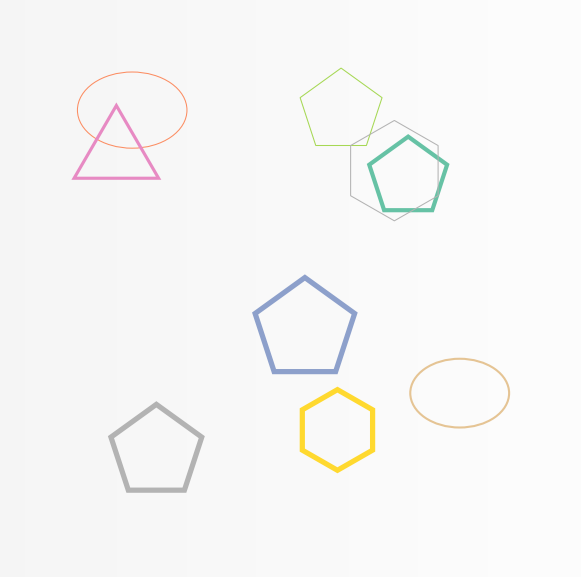[{"shape": "pentagon", "thickness": 2, "radius": 0.35, "center": [0.702, 0.692]}, {"shape": "oval", "thickness": 0.5, "radius": 0.47, "center": [0.227, 0.808]}, {"shape": "pentagon", "thickness": 2.5, "radius": 0.45, "center": [0.525, 0.428]}, {"shape": "triangle", "thickness": 1.5, "radius": 0.42, "center": [0.2, 0.732]}, {"shape": "pentagon", "thickness": 0.5, "radius": 0.37, "center": [0.587, 0.807]}, {"shape": "hexagon", "thickness": 2.5, "radius": 0.35, "center": [0.581, 0.255]}, {"shape": "oval", "thickness": 1, "radius": 0.43, "center": [0.791, 0.318]}, {"shape": "pentagon", "thickness": 2.5, "radius": 0.41, "center": [0.269, 0.217]}, {"shape": "hexagon", "thickness": 0.5, "radius": 0.43, "center": [0.678, 0.704]}]